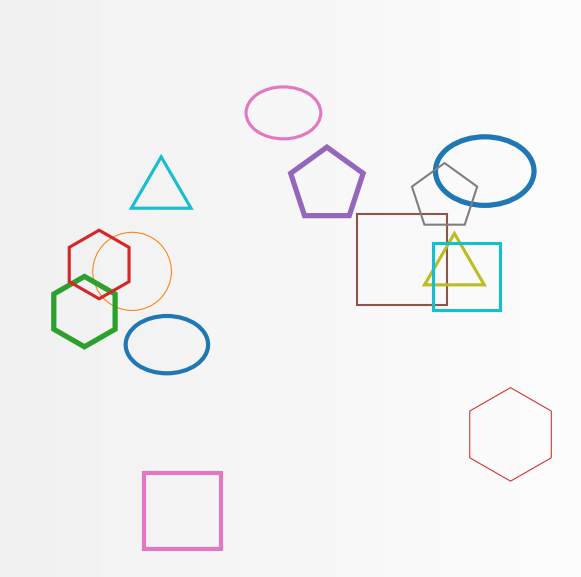[{"shape": "oval", "thickness": 2, "radius": 0.35, "center": [0.287, 0.402]}, {"shape": "oval", "thickness": 2.5, "radius": 0.42, "center": [0.834, 0.703]}, {"shape": "circle", "thickness": 0.5, "radius": 0.34, "center": [0.227, 0.529]}, {"shape": "hexagon", "thickness": 2.5, "radius": 0.3, "center": [0.145, 0.46]}, {"shape": "hexagon", "thickness": 1.5, "radius": 0.3, "center": [0.171, 0.541]}, {"shape": "hexagon", "thickness": 0.5, "radius": 0.4, "center": [0.878, 0.247]}, {"shape": "pentagon", "thickness": 2.5, "radius": 0.33, "center": [0.562, 0.679]}, {"shape": "square", "thickness": 1, "radius": 0.39, "center": [0.692, 0.55]}, {"shape": "square", "thickness": 2, "radius": 0.33, "center": [0.314, 0.114]}, {"shape": "oval", "thickness": 1.5, "radius": 0.32, "center": [0.488, 0.804]}, {"shape": "pentagon", "thickness": 1, "radius": 0.3, "center": [0.765, 0.658]}, {"shape": "triangle", "thickness": 1.5, "radius": 0.3, "center": [0.782, 0.536]}, {"shape": "square", "thickness": 1.5, "radius": 0.29, "center": [0.802, 0.521]}, {"shape": "triangle", "thickness": 1.5, "radius": 0.3, "center": [0.277, 0.668]}]